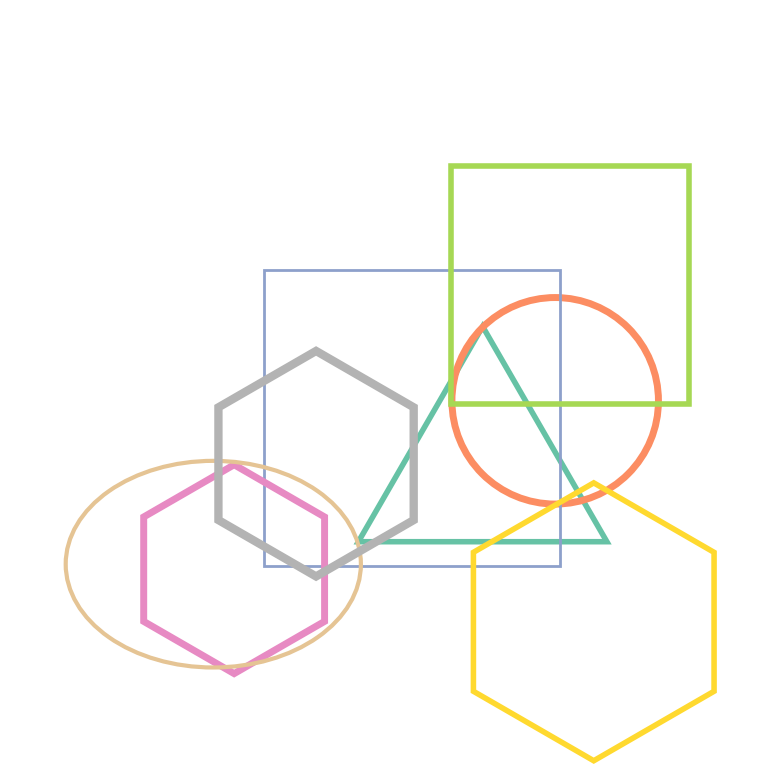[{"shape": "triangle", "thickness": 2, "radius": 0.93, "center": [0.627, 0.39]}, {"shape": "circle", "thickness": 2.5, "radius": 0.67, "center": [0.721, 0.479]}, {"shape": "square", "thickness": 1, "radius": 0.96, "center": [0.535, 0.457]}, {"shape": "hexagon", "thickness": 2.5, "radius": 0.68, "center": [0.304, 0.261]}, {"shape": "square", "thickness": 2, "radius": 0.77, "center": [0.74, 0.629]}, {"shape": "hexagon", "thickness": 2, "radius": 0.9, "center": [0.771, 0.192]}, {"shape": "oval", "thickness": 1.5, "radius": 0.96, "center": [0.277, 0.267]}, {"shape": "hexagon", "thickness": 3, "radius": 0.73, "center": [0.41, 0.398]}]